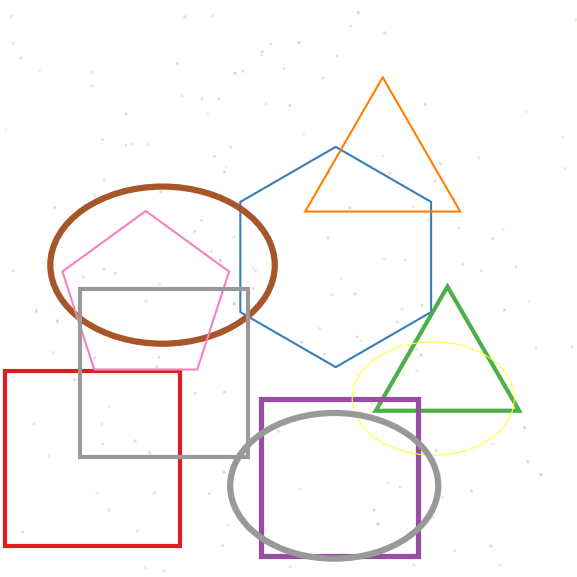[{"shape": "square", "thickness": 2, "radius": 0.76, "center": [0.161, 0.205]}, {"shape": "hexagon", "thickness": 1, "radius": 0.95, "center": [0.581, 0.554]}, {"shape": "triangle", "thickness": 2, "radius": 0.72, "center": [0.775, 0.36]}, {"shape": "square", "thickness": 2.5, "radius": 0.68, "center": [0.588, 0.172]}, {"shape": "triangle", "thickness": 1, "radius": 0.77, "center": [0.663, 0.71]}, {"shape": "oval", "thickness": 0.5, "radius": 0.7, "center": [0.75, 0.309]}, {"shape": "oval", "thickness": 3, "radius": 0.97, "center": [0.281, 0.54]}, {"shape": "pentagon", "thickness": 1, "radius": 0.76, "center": [0.252, 0.482]}, {"shape": "oval", "thickness": 3, "radius": 0.9, "center": [0.579, 0.158]}, {"shape": "square", "thickness": 2, "radius": 0.73, "center": [0.285, 0.354]}]